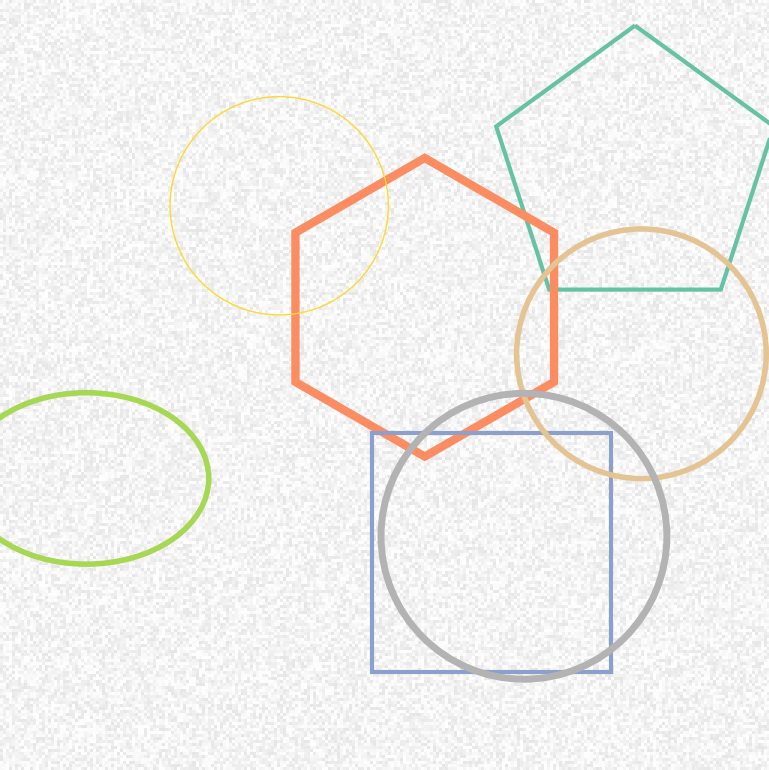[{"shape": "pentagon", "thickness": 1.5, "radius": 0.95, "center": [0.825, 0.777]}, {"shape": "hexagon", "thickness": 3, "radius": 0.97, "center": [0.552, 0.601]}, {"shape": "square", "thickness": 1.5, "radius": 0.78, "center": [0.638, 0.283]}, {"shape": "oval", "thickness": 2, "radius": 0.8, "center": [0.112, 0.379]}, {"shape": "circle", "thickness": 0.5, "radius": 0.71, "center": [0.363, 0.733]}, {"shape": "circle", "thickness": 2, "radius": 0.81, "center": [0.833, 0.541]}, {"shape": "circle", "thickness": 2.5, "radius": 0.93, "center": [0.68, 0.304]}]